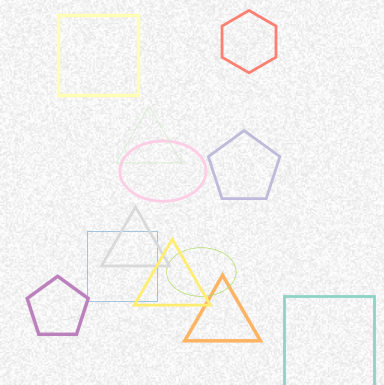[{"shape": "square", "thickness": 2, "radius": 0.58, "center": [0.854, 0.115]}, {"shape": "square", "thickness": 2.5, "radius": 0.52, "center": [0.255, 0.858]}, {"shape": "pentagon", "thickness": 2, "radius": 0.49, "center": [0.634, 0.563]}, {"shape": "hexagon", "thickness": 2, "radius": 0.4, "center": [0.647, 0.892]}, {"shape": "square", "thickness": 0.5, "radius": 0.45, "center": [0.317, 0.309]}, {"shape": "triangle", "thickness": 2.5, "radius": 0.57, "center": [0.578, 0.172]}, {"shape": "oval", "thickness": 0.5, "radius": 0.45, "center": [0.523, 0.293]}, {"shape": "oval", "thickness": 2, "radius": 0.56, "center": [0.423, 0.555]}, {"shape": "triangle", "thickness": 2, "radius": 0.51, "center": [0.352, 0.36]}, {"shape": "pentagon", "thickness": 2.5, "radius": 0.42, "center": [0.15, 0.199]}, {"shape": "triangle", "thickness": 0.5, "radius": 0.49, "center": [0.387, 0.626]}, {"shape": "triangle", "thickness": 2, "radius": 0.57, "center": [0.447, 0.264]}]